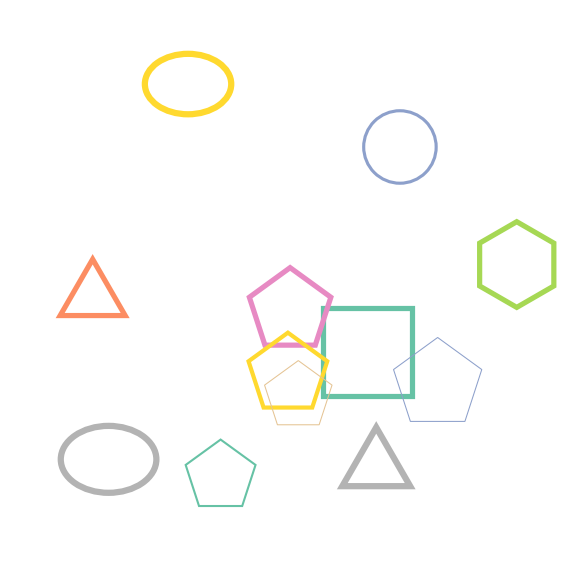[{"shape": "square", "thickness": 2.5, "radius": 0.38, "center": [0.636, 0.39]}, {"shape": "pentagon", "thickness": 1, "radius": 0.32, "center": [0.382, 0.174]}, {"shape": "triangle", "thickness": 2.5, "radius": 0.32, "center": [0.16, 0.485]}, {"shape": "pentagon", "thickness": 0.5, "radius": 0.4, "center": [0.758, 0.334]}, {"shape": "circle", "thickness": 1.5, "radius": 0.31, "center": [0.693, 0.745]}, {"shape": "pentagon", "thickness": 2.5, "radius": 0.37, "center": [0.502, 0.461]}, {"shape": "hexagon", "thickness": 2.5, "radius": 0.37, "center": [0.895, 0.541]}, {"shape": "pentagon", "thickness": 2, "radius": 0.36, "center": [0.499, 0.351]}, {"shape": "oval", "thickness": 3, "radius": 0.37, "center": [0.326, 0.854]}, {"shape": "pentagon", "thickness": 0.5, "radius": 0.31, "center": [0.517, 0.313]}, {"shape": "triangle", "thickness": 3, "radius": 0.34, "center": [0.651, 0.191]}, {"shape": "oval", "thickness": 3, "radius": 0.41, "center": [0.188, 0.204]}]